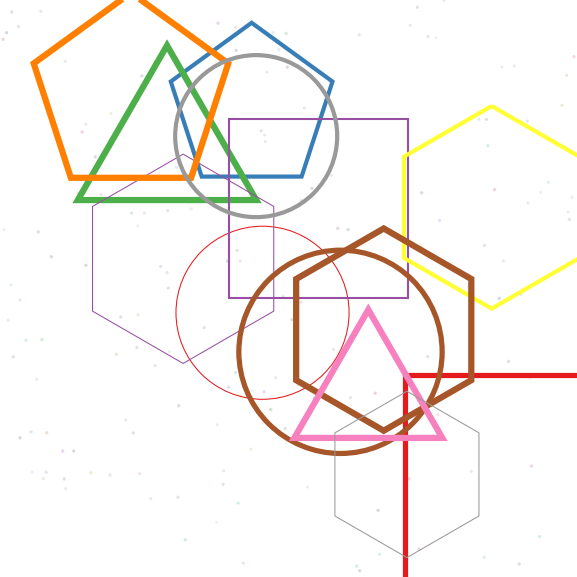[{"shape": "circle", "thickness": 0.5, "radius": 0.75, "center": [0.455, 0.458]}, {"shape": "square", "thickness": 2.5, "radius": 0.9, "center": [0.881, 0.17]}, {"shape": "pentagon", "thickness": 2, "radius": 0.74, "center": [0.436, 0.812]}, {"shape": "triangle", "thickness": 3, "radius": 0.89, "center": [0.289, 0.742]}, {"shape": "square", "thickness": 1, "radius": 0.78, "center": [0.551, 0.638]}, {"shape": "hexagon", "thickness": 0.5, "radius": 0.91, "center": [0.317, 0.551]}, {"shape": "pentagon", "thickness": 3, "radius": 0.89, "center": [0.227, 0.835]}, {"shape": "hexagon", "thickness": 2, "radius": 0.88, "center": [0.851, 0.64]}, {"shape": "hexagon", "thickness": 3, "radius": 0.88, "center": [0.664, 0.428]}, {"shape": "circle", "thickness": 2.5, "radius": 0.88, "center": [0.59, 0.39]}, {"shape": "triangle", "thickness": 3, "radius": 0.74, "center": [0.638, 0.315]}, {"shape": "circle", "thickness": 2, "radius": 0.7, "center": [0.444, 0.763]}, {"shape": "hexagon", "thickness": 0.5, "radius": 0.72, "center": [0.705, 0.178]}]